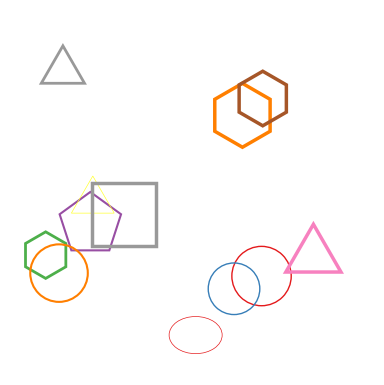[{"shape": "oval", "thickness": 0.5, "radius": 0.34, "center": [0.508, 0.13]}, {"shape": "circle", "thickness": 1, "radius": 0.39, "center": [0.679, 0.283]}, {"shape": "circle", "thickness": 1, "radius": 0.33, "center": [0.608, 0.25]}, {"shape": "hexagon", "thickness": 2, "radius": 0.3, "center": [0.119, 0.337]}, {"shape": "pentagon", "thickness": 1.5, "radius": 0.42, "center": [0.235, 0.418]}, {"shape": "hexagon", "thickness": 2.5, "radius": 0.41, "center": [0.63, 0.701]}, {"shape": "circle", "thickness": 1.5, "radius": 0.37, "center": [0.153, 0.291]}, {"shape": "triangle", "thickness": 0.5, "radius": 0.32, "center": [0.241, 0.479]}, {"shape": "hexagon", "thickness": 2.5, "radius": 0.35, "center": [0.682, 0.744]}, {"shape": "triangle", "thickness": 2.5, "radius": 0.41, "center": [0.814, 0.335]}, {"shape": "square", "thickness": 2.5, "radius": 0.41, "center": [0.322, 0.442]}, {"shape": "triangle", "thickness": 2, "radius": 0.32, "center": [0.163, 0.816]}]